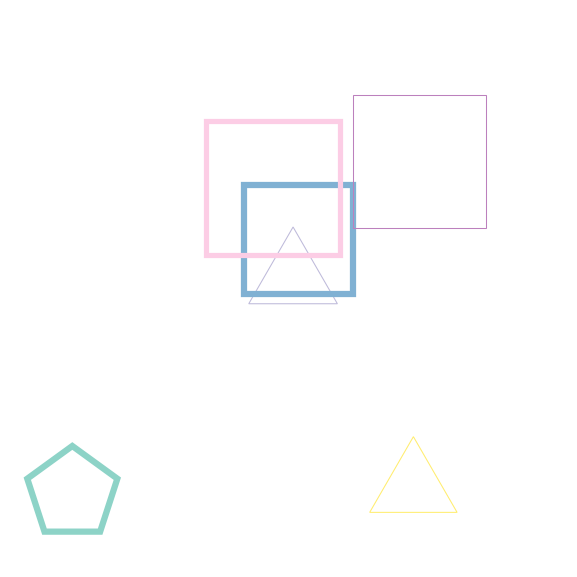[{"shape": "pentagon", "thickness": 3, "radius": 0.41, "center": [0.125, 0.145]}, {"shape": "triangle", "thickness": 0.5, "radius": 0.44, "center": [0.507, 0.517]}, {"shape": "square", "thickness": 3, "radius": 0.47, "center": [0.516, 0.584]}, {"shape": "square", "thickness": 2.5, "radius": 0.58, "center": [0.472, 0.674]}, {"shape": "square", "thickness": 0.5, "radius": 0.58, "center": [0.727, 0.719]}, {"shape": "triangle", "thickness": 0.5, "radius": 0.44, "center": [0.716, 0.156]}]